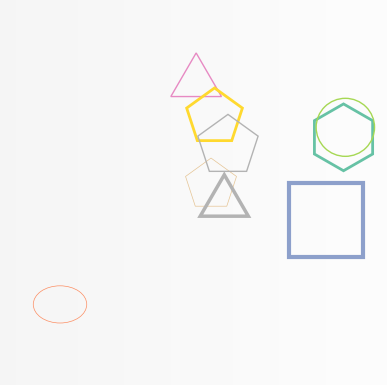[{"shape": "hexagon", "thickness": 2, "radius": 0.43, "center": [0.887, 0.643]}, {"shape": "oval", "thickness": 0.5, "radius": 0.34, "center": [0.155, 0.209]}, {"shape": "square", "thickness": 3, "radius": 0.48, "center": [0.841, 0.429]}, {"shape": "triangle", "thickness": 1, "radius": 0.38, "center": [0.506, 0.787]}, {"shape": "circle", "thickness": 1, "radius": 0.38, "center": [0.891, 0.669]}, {"shape": "pentagon", "thickness": 2, "radius": 0.38, "center": [0.554, 0.696]}, {"shape": "pentagon", "thickness": 0.5, "radius": 0.35, "center": [0.545, 0.52]}, {"shape": "triangle", "thickness": 2.5, "radius": 0.36, "center": [0.579, 0.474]}, {"shape": "pentagon", "thickness": 1, "radius": 0.41, "center": [0.588, 0.621]}]